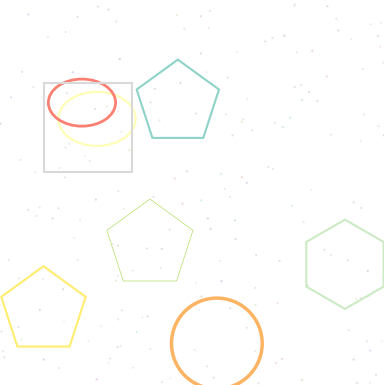[{"shape": "pentagon", "thickness": 1.5, "radius": 0.56, "center": [0.462, 0.733]}, {"shape": "oval", "thickness": 1.5, "radius": 0.5, "center": [0.252, 0.691]}, {"shape": "oval", "thickness": 2, "radius": 0.44, "center": [0.213, 0.733]}, {"shape": "circle", "thickness": 2.5, "radius": 0.59, "center": [0.563, 0.108]}, {"shape": "pentagon", "thickness": 0.5, "radius": 0.59, "center": [0.389, 0.365]}, {"shape": "square", "thickness": 1.5, "radius": 0.57, "center": [0.229, 0.669]}, {"shape": "hexagon", "thickness": 1.5, "radius": 0.58, "center": [0.896, 0.314]}, {"shape": "pentagon", "thickness": 1.5, "radius": 0.58, "center": [0.113, 0.193]}]